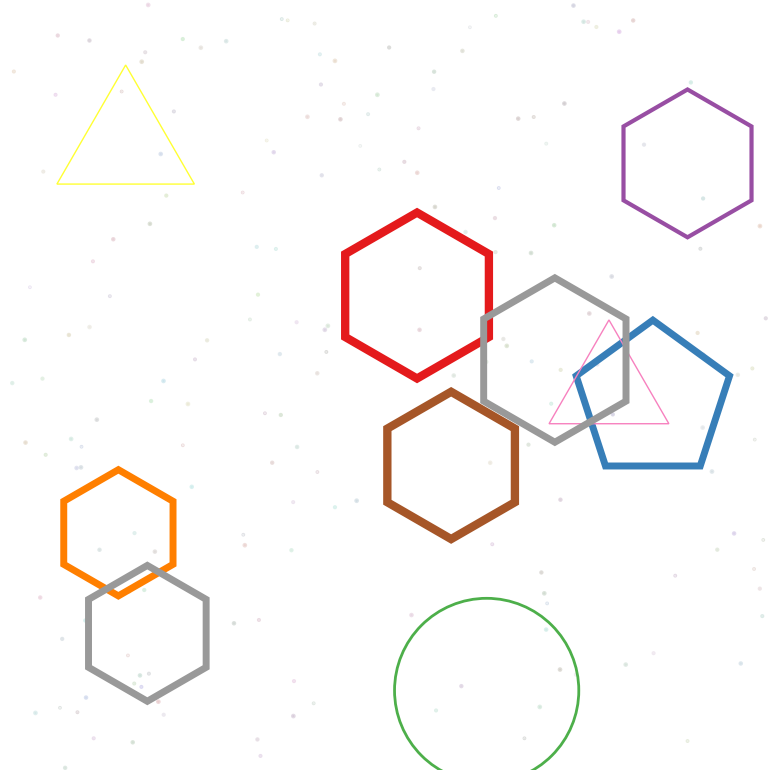[{"shape": "hexagon", "thickness": 3, "radius": 0.54, "center": [0.542, 0.616]}, {"shape": "pentagon", "thickness": 2.5, "radius": 0.52, "center": [0.848, 0.48]}, {"shape": "circle", "thickness": 1, "radius": 0.6, "center": [0.632, 0.103]}, {"shape": "hexagon", "thickness": 1.5, "radius": 0.48, "center": [0.893, 0.788]}, {"shape": "hexagon", "thickness": 2.5, "radius": 0.41, "center": [0.154, 0.308]}, {"shape": "triangle", "thickness": 0.5, "radius": 0.52, "center": [0.163, 0.812]}, {"shape": "hexagon", "thickness": 3, "radius": 0.48, "center": [0.586, 0.396]}, {"shape": "triangle", "thickness": 0.5, "radius": 0.45, "center": [0.791, 0.495]}, {"shape": "hexagon", "thickness": 2.5, "radius": 0.53, "center": [0.721, 0.532]}, {"shape": "hexagon", "thickness": 2.5, "radius": 0.44, "center": [0.191, 0.177]}]